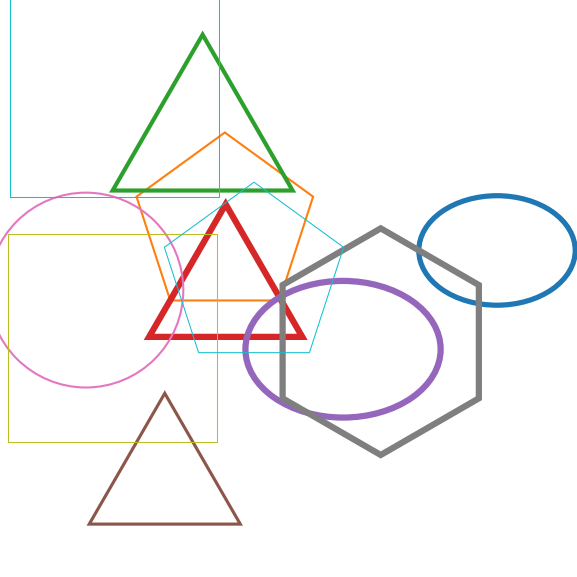[{"shape": "oval", "thickness": 2.5, "radius": 0.68, "center": [0.861, 0.565]}, {"shape": "pentagon", "thickness": 1, "radius": 0.8, "center": [0.389, 0.609]}, {"shape": "triangle", "thickness": 2, "radius": 0.9, "center": [0.351, 0.759]}, {"shape": "triangle", "thickness": 3, "radius": 0.77, "center": [0.391, 0.492]}, {"shape": "oval", "thickness": 3, "radius": 0.85, "center": [0.594, 0.394]}, {"shape": "triangle", "thickness": 1.5, "radius": 0.75, "center": [0.285, 0.167]}, {"shape": "circle", "thickness": 1, "radius": 0.84, "center": [0.149, 0.497]}, {"shape": "hexagon", "thickness": 3, "radius": 0.98, "center": [0.659, 0.407]}, {"shape": "square", "thickness": 0.5, "radius": 0.9, "center": [0.194, 0.414]}, {"shape": "square", "thickness": 0.5, "radius": 0.91, "center": [0.199, 0.839]}, {"shape": "pentagon", "thickness": 0.5, "radius": 0.82, "center": [0.44, 0.52]}]